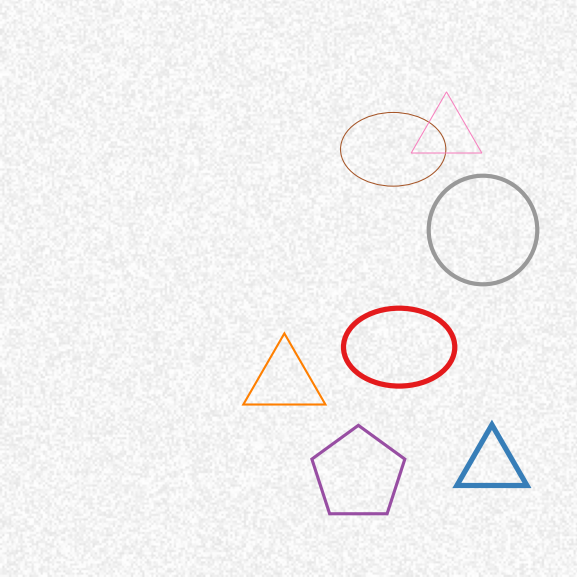[{"shape": "oval", "thickness": 2.5, "radius": 0.48, "center": [0.691, 0.398]}, {"shape": "triangle", "thickness": 2.5, "radius": 0.35, "center": [0.852, 0.194]}, {"shape": "pentagon", "thickness": 1.5, "radius": 0.42, "center": [0.621, 0.178]}, {"shape": "triangle", "thickness": 1, "radius": 0.41, "center": [0.492, 0.34]}, {"shape": "oval", "thickness": 0.5, "radius": 0.46, "center": [0.681, 0.741]}, {"shape": "triangle", "thickness": 0.5, "radius": 0.35, "center": [0.773, 0.769]}, {"shape": "circle", "thickness": 2, "radius": 0.47, "center": [0.836, 0.601]}]